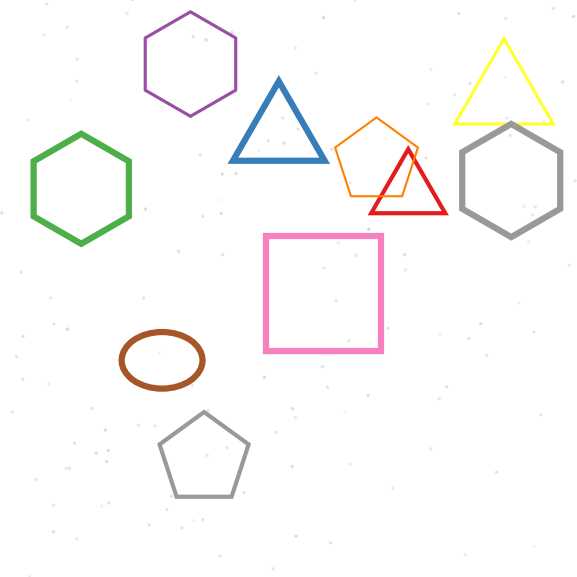[{"shape": "triangle", "thickness": 2, "radius": 0.37, "center": [0.707, 0.667]}, {"shape": "triangle", "thickness": 3, "radius": 0.46, "center": [0.483, 0.767]}, {"shape": "hexagon", "thickness": 3, "radius": 0.48, "center": [0.141, 0.672]}, {"shape": "hexagon", "thickness": 1.5, "radius": 0.45, "center": [0.33, 0.888]}, {"shape": "pentagon", "thickness": 1, "radius": 0.38, "center": [0.652, 0.72]}, {"shape": "triangle", "thickness": 1.5, "radius": 0.49, "center": [0.873, 0.834]}, {"shape": "oval", "thickness": 3, "radius": 0.35, "center": [0.281, 0.375]}, {"shape": "square", "thickness": 3, "radius": 0.5, "center": [0.56, 0.49]}, {"shape": "pentagon", "thickness": 2, "radius": 0.41, "center": [0.353, 0.205]}, {"shape": "hexagon", "thickness": 3, "radius": 0.49, "center": [0.885, 0.687]}]